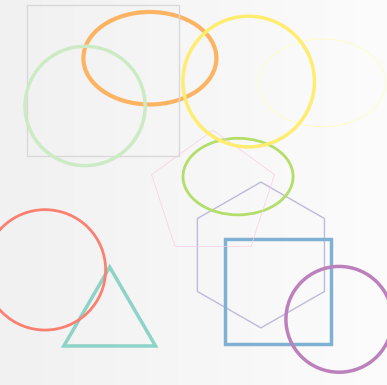[{"shape": "triangle", "thickness": 2.5, "radius": 0.68, "center": [0.283, 0.17]}, {"shape": "oval", "thickness": 0.5, "radius": 0.82, "center": [0.832, 0.785]}, {"shape": "hexagon", "thickness": 1, "radius": 0.95, "center": [0.673, 0.338]}, {"shape": "circle", "thickness": 2, "radius": 0.78, "center": [0.116, 0.299]}, {"shape": "square", "thickness": 2.5, "radius": 0.68, "center": [0.718, 0.243]}, {"shape": "oval", "thickness": 3, "radius": 0.86, "center": [0.387, 0.849]}, {"shape": "oval", "thickness": 2, "radius": 0.71, "center": [0.614, 0.541]}, {"shape": "pentagon", "thickness": 0.5, "radius": 0.83, "center": [0.55, 0.495]}, {"shape": "square", "thickness": 1, "radius": 0.98, "center": [0.267, 0.791]}, {"shape": "circle", "thickness": 2.5, "radius": 0.69, "center": [0.875, 0.171]}, {"shape": "circle", "thickness": 2.5, "radius": 0.77, "center": [0.22, 0.725]}, {"shape": "circle", "thickness": 2.5, "radius": 0.85, "center": [0.642, 0.788]}]